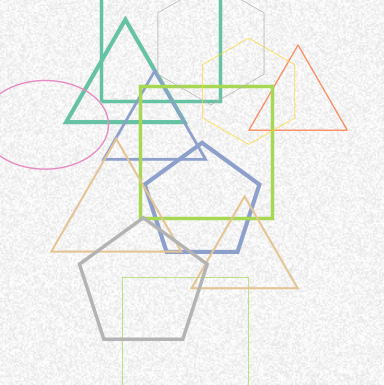[{"shape": "square", "thickness": 2.5, "radius": 0.77, "center": [0.417, 0.892]}, {"shape": "triangle", "thickness": 3, "radius": 0.89, "center": [0.326, 0.772]}, {"shape": "triangle", "thickness": 1, "radius": 0.74, "center": [0.774, 0.736]}, {"shape": "triangle", "thickness": 2, "radius": 0.76, "center": [0.402, 0.663]}, {"shape": "pentagon", "thickness": 3, "radius": 0.78, "center": [0.525, 0.472]}, {"shape": "oval", "thickness": 1, "radius": 0.82, "center": [0.117, 0.676]}, {"shape": "square", "thickness": 2.5, "radius": 0.86, "center": [0.534, 0.605]}, {"shape": "square", "thickness": 0.5, "radius": 0.82, "center": [0.481, 0.118]}, {"shape": "hexagon", "thickness": 0.5, "radius": 0.69, "center": [0.646, 0.763]}, {"shape": "triangle", "thickness": 1.5, "radius": 0.98, "center": [0.302, 0.444]}, {"shape": "triangle", "thickness": 1.5, "radius": 0.8, "center": [0.635, 0.331]}, {"shape": "hexagon", "thickness": 0.5, "radius": 0.8, "center": [0.548, 0.887]}, {"shape": "pentagon", "thickness": 2.5, "radius": 0.87, "center": [0.372, 0.26]}]